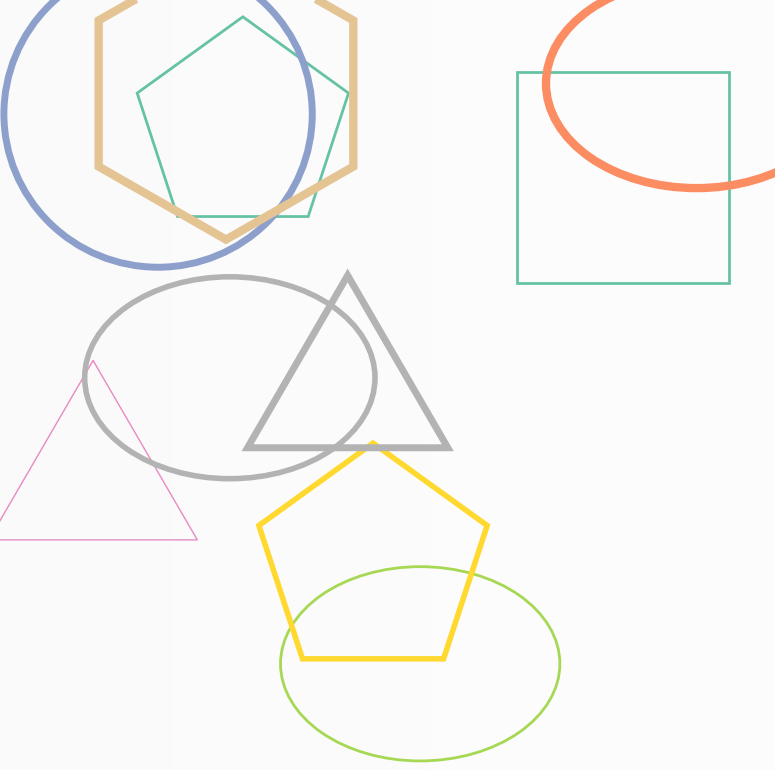[{"shape": "pentagon", "thickness": 1, "radius": 0.72, "center": [0.313, 0.835]}, {"shape": "square", "thickness": 1, "radius": 0.69, "center": [0.804, 0.769]}, {"shape": "oval", "thickness": 3, "radius": 0.97, "center": [0.899, 0.892]}, {"shape": "circle", "thickness": 2.5, "radius": 0.99, "center": [0.204, 0.852]}, {"shape": "triangle", "thickness": 0.5, "radius": 0.78, "center": [0.12, 0.377]}, {"shape": "oval", "thickness": 1, "radius": 0.9, "center": [0.542, 0.138]}, {"shape": "pentagon", "thickness": 2, "radius": 0.77, "center": [0.481, 0.27]}, {"shape": "hexagon", "thickness": 3, "radius": 0.95, "center": [0.292, 0.879]}, {"shape": "triangle", "thickness": 2.5, "radius": 0.75, "center": [0.449, 0.493]}, {"shape": "oval", "thickness": 2, "radius": 0.94, "center": [0.297, 0.509]}]